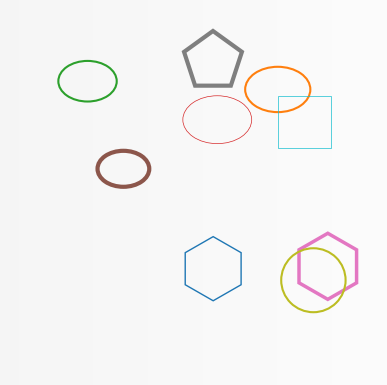[{"shape": "hexagon", "thickness": 1, "radius": 0.42, "center": [0.55, 0.302]}, {"shape": "oval", "thickness": 1.5, "radius": 0.42, "center": [0.717, 0.768]}, {"shape": "oval", "thickness": 1.5, "radius": 0.38, "center": [0.226, 0.789]}, {"shape": "oval", "thickness": 0.5, "radius": 0.44, "center": [0.561, 0.689]}, {"shape": "oval", "thickness": 3, "radius": 0.33, "center": [0.318, 0.562]}, {"shape": "hexagon", "thickness": 2.5, "radius": 0.43, "center": [0.846, 0.308]}, {"shape": "pentagon", "thickness": 3, "radius": 0.39, "center": [0.55, 0.841]}, {"shape": "circle", "thickness": 1.5, "radius": 0.42, "center": [0.809, 0.272]}, {"shape": "square", "thickness": 0.5, "radius": 0.34, "center": [0.786, 0.683]}]